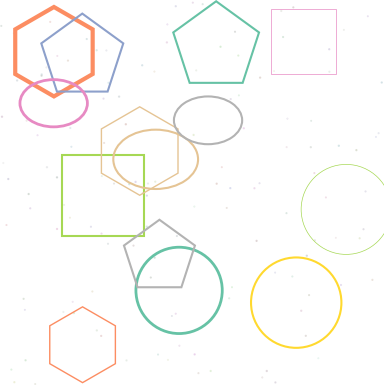[{"shape": "pentagon", "thickness": 1.5, "radius": 0.59, "center": [0.561, 0.88]}, {"shape": "circle", "thickness": 2, "radius": 0.56, "center": [0.465, 0.246]}, {"shape": "hexagon", "thickness": 3, "radius": 0.58, "center": [0.14, 0.866]}, {"shape": "hexagon", "thickness": 1, "radius": 0.49, "center": [0.214, 0.105]}, {"shape": "pentagon", "thickness": 1.5, "radius": 0.56, "center": [0.214, 0.853]}, {"shape": "square", "thickness": 0.5, "radius": 0.42, "center": [0.788, 0.891]}, {"shape": "oval", "thickness": 2, "radius": 0.44, "center": [0.139, 0.732]}, {"shape": "square", "thickness": 1.5, "radius": 0.53, "center": [0.267, 0.493]}, {"shape": "circle", "thickness": 0.5, "radius": 0.58, "center": [0.899, 0.456]}, {"shape": "circle", "thickness": 1.5, "radius": 0.59, "center": [0.769, 0.214]}, {"shape": "oval", "thickness": 1.5, "radius": 0.55, "center": [0.404, 0.586]}, {"shape": "hexagon", "thickness": 1, "radius": 0.57, "center": [0.363, 0.608]}, {"shape": "oval", "thickness": 1.5, "radius": 0.44, "center": [0.54, 0.687]}, {"shape": "pentagon", "thickness": 1.5, "radius": 0.48, "center": [0.414, 0.332]}]